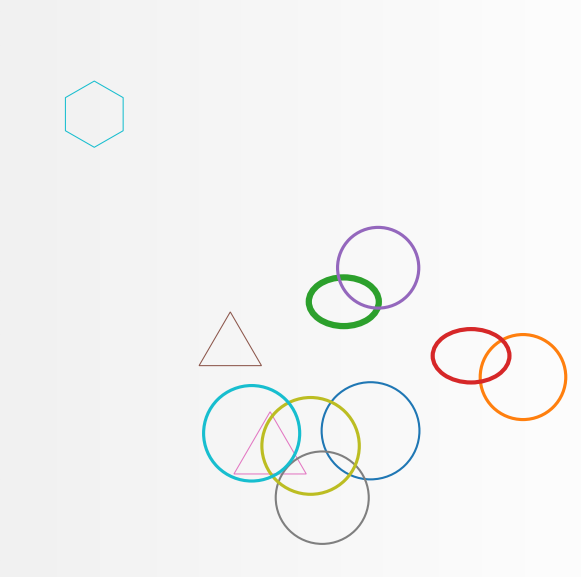[{"shape": "circle", "thickness": 1, "radius": 0.42, "center": [0.637, 0.253]}, {"shape": "circle", "thickness": 1.5, "radius": 0.37, "center": [0.9, 0.346]}, {"shape": "oval", "thickness": 3, "radius": 0.3, "center": [0.592, 0.477]}, {"shape": "oval", "thickness": 2, "radius": 0.33, "center": [0.81, 0.383]}, {"shape": "circle", "thickness": 1.5, "radius": 0.35, "center": [0.651, 0.536]}, {"shape": "triangle", "thickness": 0.5, "radius": 0.31, "center": [0.396, 0.397]}, {"shape": "triangle", "thickness": 0.5, "radius": 0.36, "center": [0.465, 0.214]}, {"shape": "circle", "thickness": 1, "radius": 0.4, "center": [0.554, 0.137]}, {"shape": "circle", "thickness": 1.5, "radius": 0.42, "center": [0.534, 0.227]}, {"shape": "hexagon", "thickness": 0.5, "radius": 0.29, "center": [0.162, 0.801]}, {"shape": "circle", "thickness": 1.5, "radius": 0.41, "center": [0.433, 0.249]}]